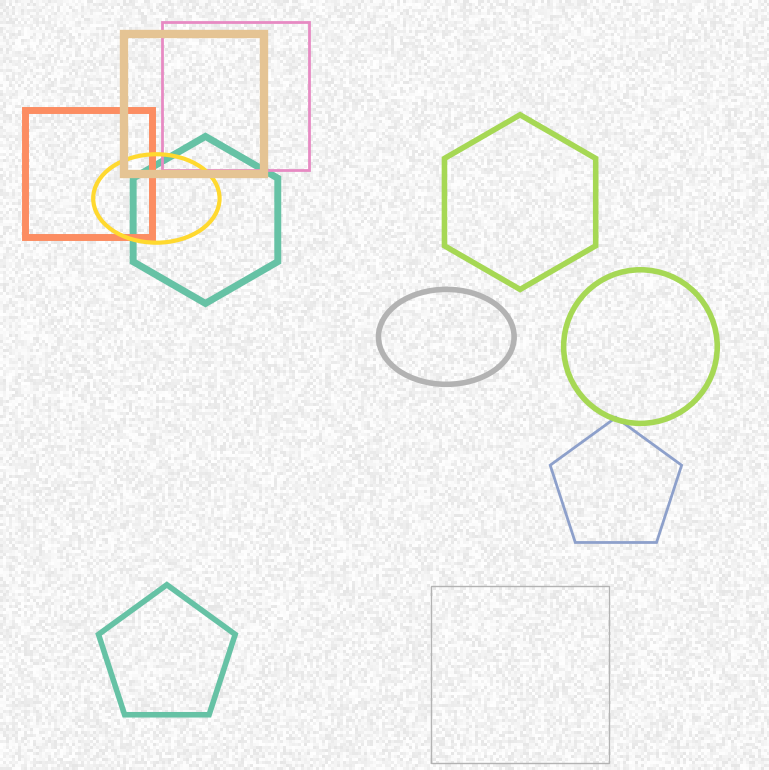[{"shape": "pentagon", "thickness": 2, "radius": 0.47, "center": [0.217, 0.147]}, {"shape": "hexagon", "thickness": 2.5, "radius": 0.54, "center": [0.267, 0.714]}, {"shape": "square", "thickness": 2.5, "radius": 0.41, "center": [0.114, 0.775]}, {"shape": "pentagon", "thickness": 1, "radius": 0.45, "center": [0.8, 0.368]}, {"shape": "square", "thickness": 1, "radius": 0.48, "center": [0.306, 0.875]}, {"shape": "circle", "thickness": 2, "radius": 0.5, "center": [0.832, 0.55]}, {"shape": "hexagon", "thickness": 2, "radius": 0.57, "center": [0.675, 0.738]}, {"shape": "oval", "thickness": 1.5, "radius": 0.41, "center": [0.203, 0.742]}, {"shape": "square", "thickness": 3, "radius": 0.45, "center": [0.252, 0.865]}, {"shape": "oval", "thickness": 2, "radius": 0.44, "center": [0.58, 0.563]}, {"shape": "square", "thickness": 0.5, "radius": 0.58, "center": [0.675, 0.124]}]